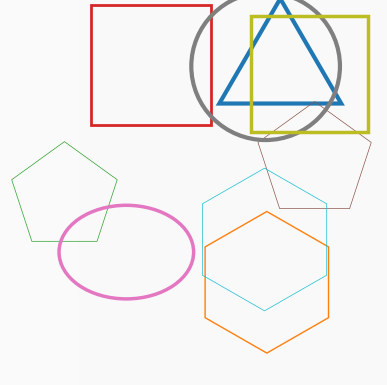[{"shape": "triangle", "thickness": 3, "radius": 0.91, "center": [0.723, 0.822]}, {"shape": "hexagon", "thickness": 1, "radius": 0.92, "center": [0.689, 0.267]}, {"shape": "pentagon", "thickness": 0.5, "radius": 0.72, "center": [0.166, 0.489]}, {"shape": "square", "thickness": 2, "radius": 0.78, "center": [0.39, 0.831]}, {"shape": "pentagon", "thickness": 0.5, "radius": 0.77, "center": [0.812, 0.583]}, {"shape": "oval", "thickness": 2.5, "radius": 0.87, "center": [0.326, 0.345]}, {"shape": "circle", "thickness": 3, "radius": 0.96, "center": [0.685, 0.828]}, {"shape": "square", "thickness": 2.5, "radius": 0.75, "center": [0.798, 0.809]}, {"shape": "hexagon", "thickness": 0.5, "radius": 0.93, "center": [0.683, 0.378]}]